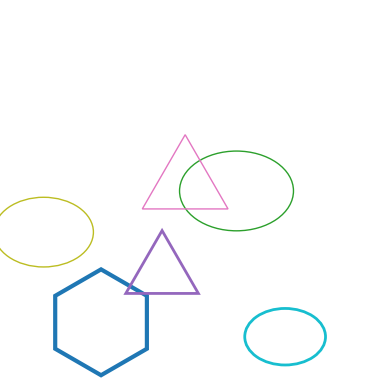[{"shape": "hexagon", "thickness": 3, "radius": 0.69, "center": [0.262, 0.163]}, {"shape": "oval", "thickness": 1, "radius": 0.74, "center": [0.614, 0.504]}, {"shape": "triangle", "thickness": 2, "radius": 0.54, "center": [0.421, 0.292]}, {"shape": "triangle", "thickness": 1, "radius": 0.64, "center": [0.481, 0.522]}, {"shape": "oval", "thickness": 1, "radius": 0.65, "center": [0.113, 0.397]}, {"shape": "oval", "thickness": 2, "radius": 0.52, "center": [0.741, 0.125]}]